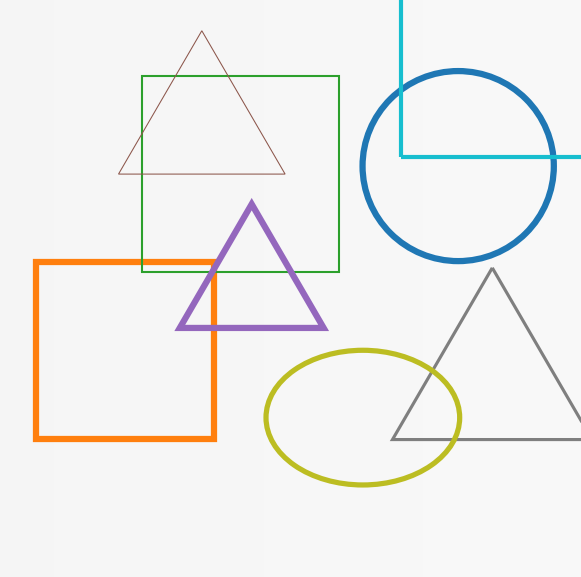[{"shape": "circle", "thickness": 3, "radius": 0.82, "center": [0.788, 0.712]}, {"shape": "square", "thickness": 3, "radius": 0.76, "center": [0.215, 0.392]}, {"shape": "square", "thickness": 1, "radius": 0.85, "center": [0.413, 0.698]}, {"shape": "triangle", "thickness": 3, "radius": 0.71, "center": [0.433, 0.503]}, {"shape": "triangle", "thickness": 0.5, "radius": 0.83, "center": [0.347, 0.78]}, {"shape": "triangle", "thickness": 1.5, "radius": 0.99, "center": [0.847, 0.337]}, {"shape": "oval", "thickness": 2.5, "radius": 0.83, "center": [0.624, 0.276]}, {"shape": "square", "thickness": 2, "radius": 0.78, "center": [0.846, 0.882]}]